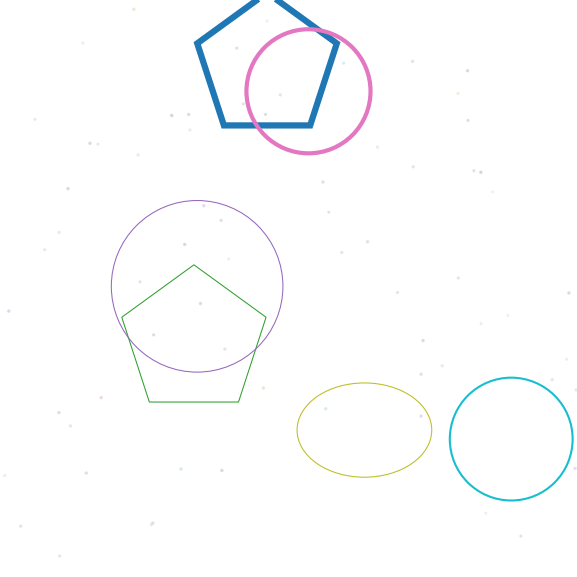[{"shape": "pentagon", "thickness": 3, "radius": 0.64, "center": [0.462, 0.885]}, {"shape": "pentagon", "thickness": 0.5, "radius": 0.66, "center": [0.336, 0.409]}, {"shape": "circle", "thickness": 0.5, "radius": 0.74, "center": [0.341, 0.503]}, {"shape": "circle", "thickness": 2, "radius": 0.54, "center": [0.534, 0.841]}, {"shape": "oval", "thickness": 0.5, "radius": 0.58, "center": [0.631, 0.254]}, {"shape": "circle", "thickness": 1, "radius": 0.53, "center": [0.885, 0.239]}]